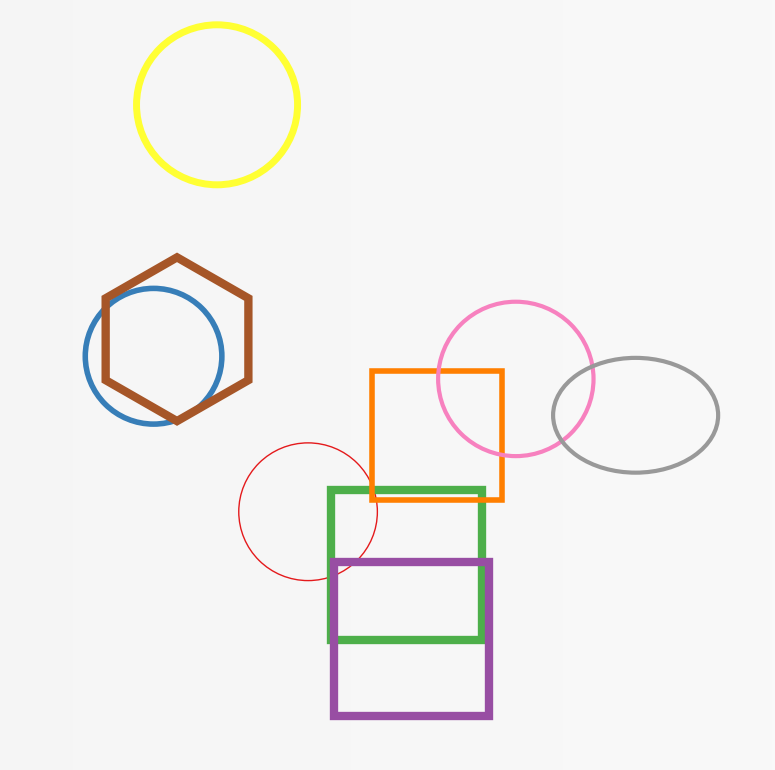[{"shape": "circle", "thickness": 0.5, "radius": 0.45, "center": [0.398, 0.335]}, {"shape": "circle", "thickness": 2, "radius": 0.44, "center": [0.198, 0.537]}, {"shape": "square", "thickness": 3, "radius": 0.49, "center": [0.525, 0.266]}, {"shape": "square", "thickness": 3, "radius": 0.5, "center": [0.53, 0.17]}, {"shape": "square", "thickness": 2, "radius": 0.42, "center": [0.564, 0.434]}, {"shape": "circle", "thickness": 2.5, "radius": 0.52, "center": [0.28, 0.864]}, {"shape": "hexagon", "thickness": 3, "radius": 0.53, "center": [0.228, 0.559]}, {"shape": "circle", "thickness": 1.5, "radius": 0.5, "center": [0.666, 0.508]}, {"shape": "oval", "thickness": 1.5, "radius": 0.53, "center": [0.82, 0.461]}]